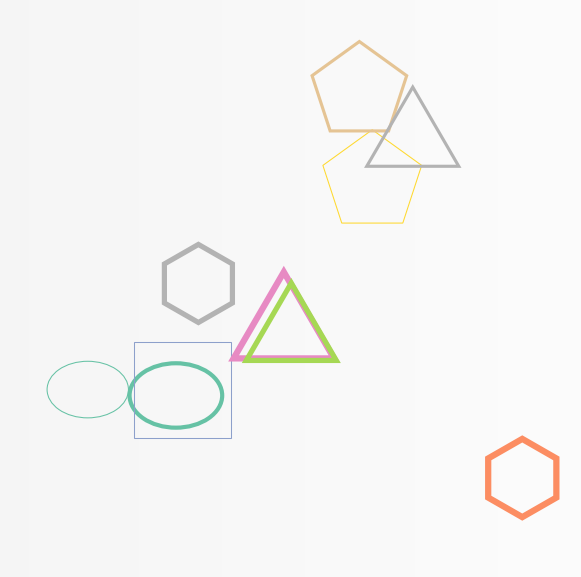[{"shape": "oval", "thickness": 2, "radius": 0.4, "center": [0.303, 0.314]}, {"shape": "oval", "thickness": 0.5, "radius": 0.35, "center": [0.151, 0.325]}, {"shape": "hexagon", "thickness": 3, "radius": 0.34, "center": [0.899, 0.171]}, {"shape": "square", "thickness": 0.5, "radius": 0.41, "center": [0.314, 0.324]}, {"shape": "triangle", "thickness": 3, "radius": 0.5, "center": [0.488, 0.428]}, {"shape": "triangle", "thickness": 2.5, "radius": 0.45, "center": [0.501, 0.42]}, {"shape": "pentagon", "thickness": 0.5, "radius": 0.45, "center": [0.64, 0.685]}, {"shape": "pentagon", "thickness": 1.5, "radius": 0.43, "center": [0.618, 0.842]}, {"shape": "hexagon", "thickness": 2.5, "radius": 0.34, "center": [0.341, 0.508]}, {"shape": "triangle", "thickness": 1.5, "radius": 0.46, "center": [0.71, 0.757]}]